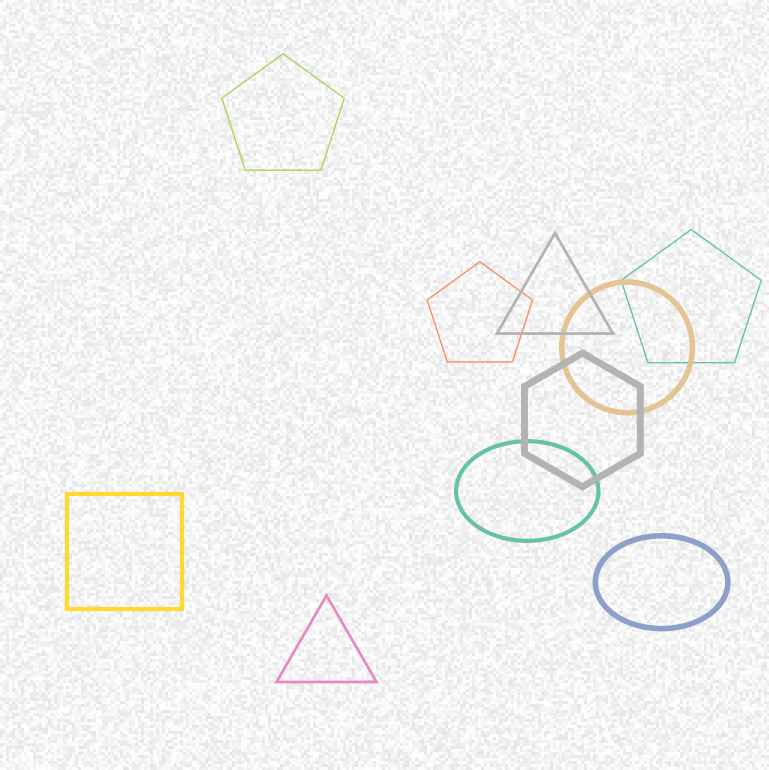[{"shape": "pentagon", "thickness": 0.5, "radius": 0.48, "center": [0.898, 0.606]}, {"shape": "oval", "thickness": 1.5, "radius": 0.46, "center": [0.685, 0.362]}, {"shape": "pentagon", "thickness": 0.5, "radius": 0.36, "center": [0.623, 0.588]}, {"shape": "oval", "thickness": 2, "radius": 0.43, "center": [0.859, 0.244]}, {"shape": "triangle", "thickness": 1, "radius": 0.37, "center": [0.424, 0.152]}, {"shape": "pentagon", "thickness": 0.5, "radius": 0.42, "center": [0.368, 0.847]}, {"shape": "square", "thickness": 1.5, "radius": 0.37, "center": [0.161, 0.283]}, {"shape": "circle", "thickness": 2, "radius": 0.42, "center": [0.814, 0.549]}, {"shape": "hexagon", "thickness": 2.5, "radius": 0.43, "center": [0.756, 0.455]}, {"shape": "triangle", "thickness": 1, "radius": 0.43, "center": [0.721, 0.61]}]